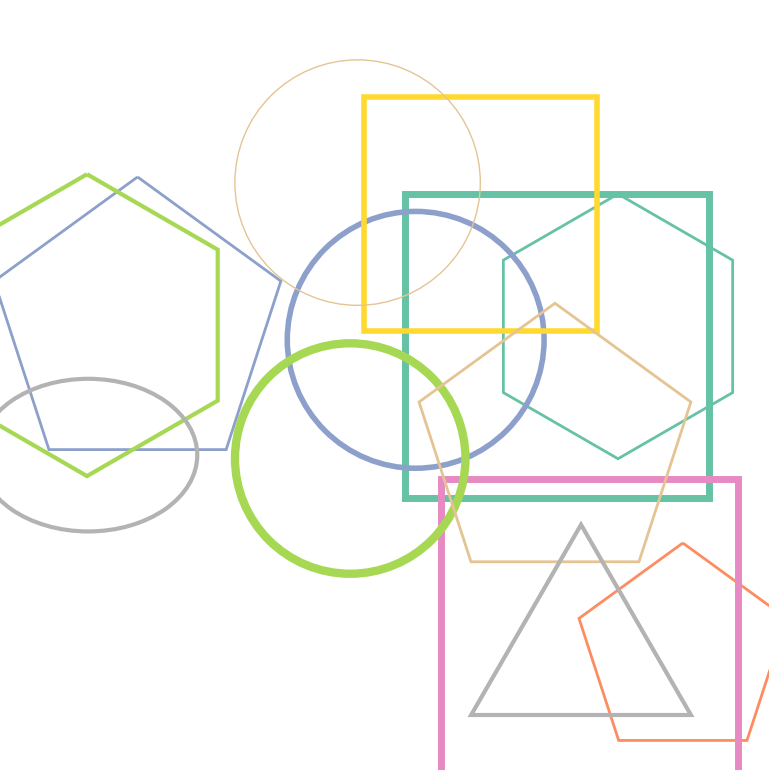[{"shape": "square", "thickness": 2.5, "radius": 0.99, "center": [0.723, 0.55]}, {"shape": "hexagon", "thickness": 1, "radius": 0.86, "center": [0.803, 0.576]}, {"shape": "pentagon", "thickness": 1, "radius": 0.71, "center": [0.887, 0.153]}, {"shape": "circle", "thickness": 2, "radius": 0.83, "center": [0.54, 0.559]}, {"shape": "pentagon", "thickness": 1, "radius": 0.98, "center": [0.179, 0.574]}, {"shape": "square", "thickness": 2.5, "radius": 0.97, "center": [0.766, 0.185]}, {"shape": "circle", "thickness": 3, "radius": 0.75, "center": [0.455, 0.405]}, {"shape": "hexagon", "thickness": 1.5, "radius": 0.98, "center": [0.113, 0.578]}, {"shape": "square", "thickness": 2, "radius": 0.76, "center": [0.624, 0.722]}, {"shape": "circle", "thickness": 0.5, "radius": 0.8, "center": [0.464, 0.763]}, {"shape": "pentagon", "thickness": 1, "radius": 0.93, "center": [0.721, 0.421]}, {"shape": "oval", "thickness": 1.5, "radius": 0.71, "center": [0.115, 0.409]}, {"shape": "triangle", "thickness": 1.5, "radius": 0.82, "center": [0.755, 0.154]}]